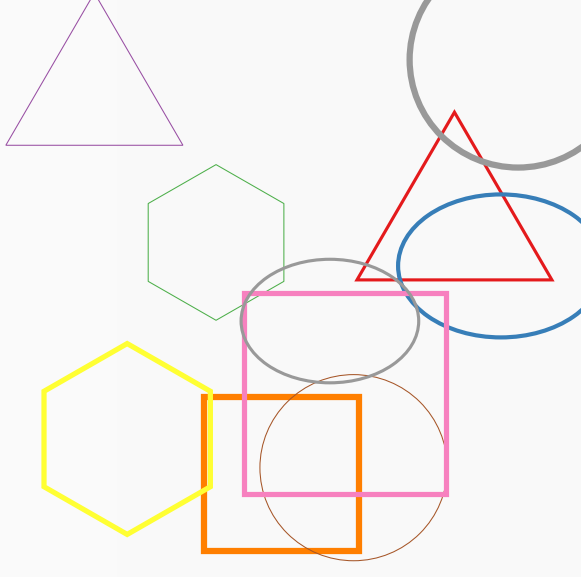[{"shape": "triangle", "thickness": 1.5, "radius": 0.97, "center": [0.782, 0.611]}, {"shape": "oval", "thickness": 2, "radius": 0.88, "center": [0.862, 0.539]}, {"shape": "hexagon", "thickness": 0.5, "radius": 0.67, "center": [0.372, 0.579]}, {"shape": "triangle", "thickness": 0.5, "radius": 0.88, "center": [0.162, 0.836]}, {"shape": "square", "thickness": 3, "radius": 0.67, "center": [0.485, 0.179]}, {"shape": "hexagon", "thickness": 2.5, "radius": 0.83, "center": [0.219, 0.239]}, {"shape": "circle", "thickness": 0.5, "radius": 0.81, "center": [0.608, 0.189]}, {"shape": "square", "thickness": 2.5, "radius": 0.87, "center": [0.594, 0.318]}, {"shape": "circle", "thickness": 3, "radius": 0.93, "center": [0.892, 0.896]}, {"shape": "oval", "thickness": 1.5, "radius": 0.76, "center": [0.568, 0.443]}]